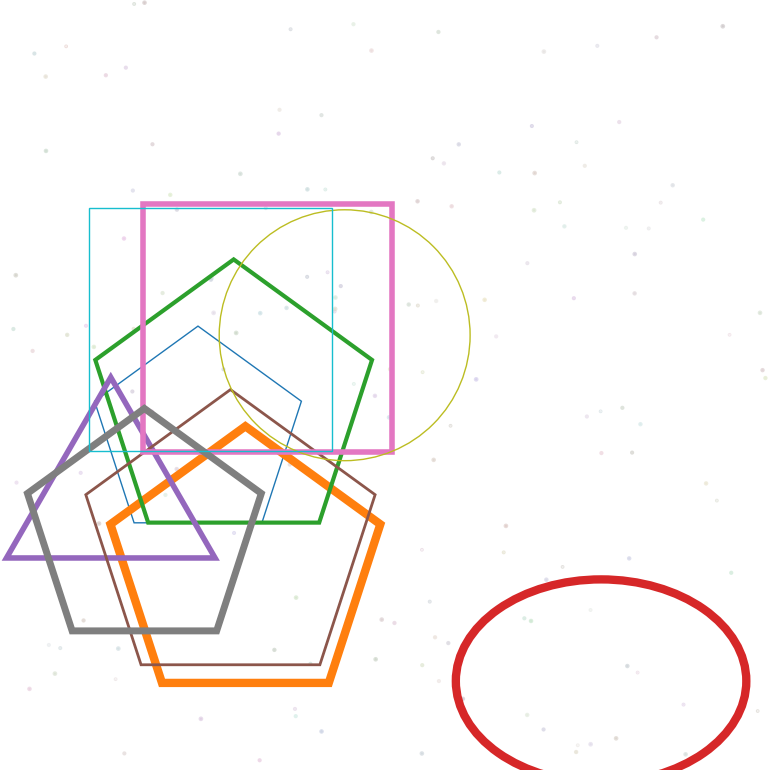[{"shape": "pentagon", "thickness": 0.5, "radius": 0.71, "center": [0.257, 0.435]}, {"shape": "pentagon", "thickness": 3, "radius": 0.92, "center": [0.319, 0.262]}, {"shape": "pentagon", "thickness": 1.5, "radius": 0.94, "center": [0.303, 0.474]}, {"shape": "oval", "thickness": 3, "radius": 0.94, "center": [0.781, 0.116]}, {"shape": "triangle", "thickness": 2, "radius": 0.78, "center": [0.144, 0.354]}, {"shape": "pentagon", "thickness": 1, "radius": 0.99, "center": [0.299, 0.296]}, {"shape": "square", "thickness": 2, "radius": 0.81, "center": [0.347, 0.574]}, {"shape": "pentagon", "thickness": 2.5, "radius": 0.8, "center": [0.188, 0.31]}, {"shape": "circle", "thickness": 0.5, "radius": 0.81, "center": [0.448, 0.565]}, {"shape": "square", "thickness": 0.5, "radius": 0.79, "center": [0.273, 0.572]}]